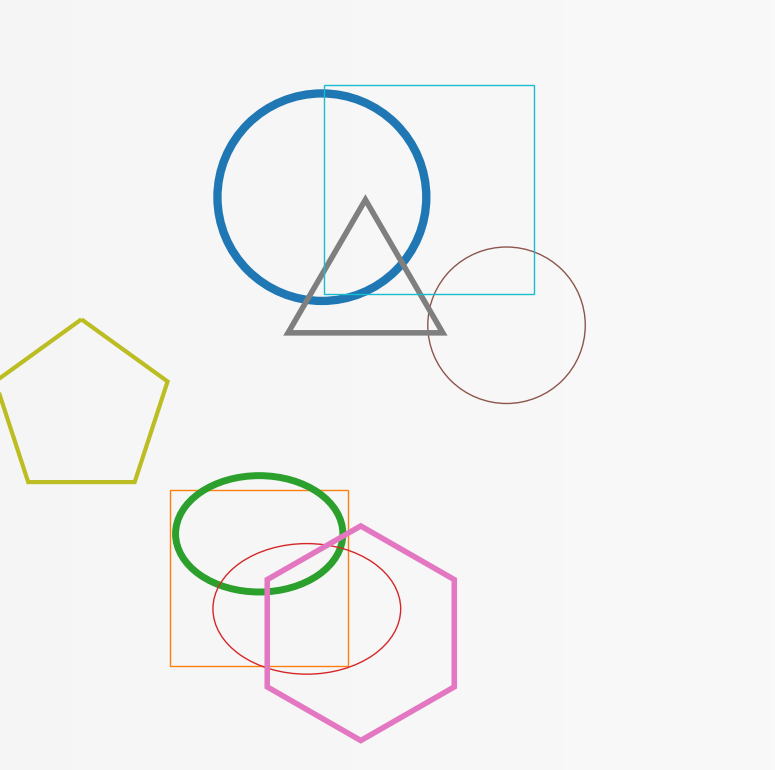[{"shape": "circle", "thickness": 3, "radius": 0.67, "center": [0.415, 0.744]}, {"shape": "square", "thickness": 0.5, "radius": 0.57, "center": [0.334, 0.25]}, {"shape": "oval", "thickness": 2.5, "radius": 0.54, "center": [0.334, 0.307]}, {"shape": "oval", "thickness": 0.5, "radius": 0.61, "center": [0.396, 0.209]}, {"shape": "circle", "thickness": 0.5, "radius": 0.51, "center": [0.654, 0.578]}, {"shape": "hexagon", "thickness": 2, "radius": 0.7, "center": [0.466, 0.178]}, {"shape": "triangle", "thickness": 2, "radius": 0.58, "center": [0.472, 0.625]}, {"shape": "pentagon", "thickness": 1.5, "radius": 0.58, "center": [0.105, 0.468]}, {"shape": "square", "thickness": 0.5, "radius": 0.68, "center": [0.554, 0.754]}]